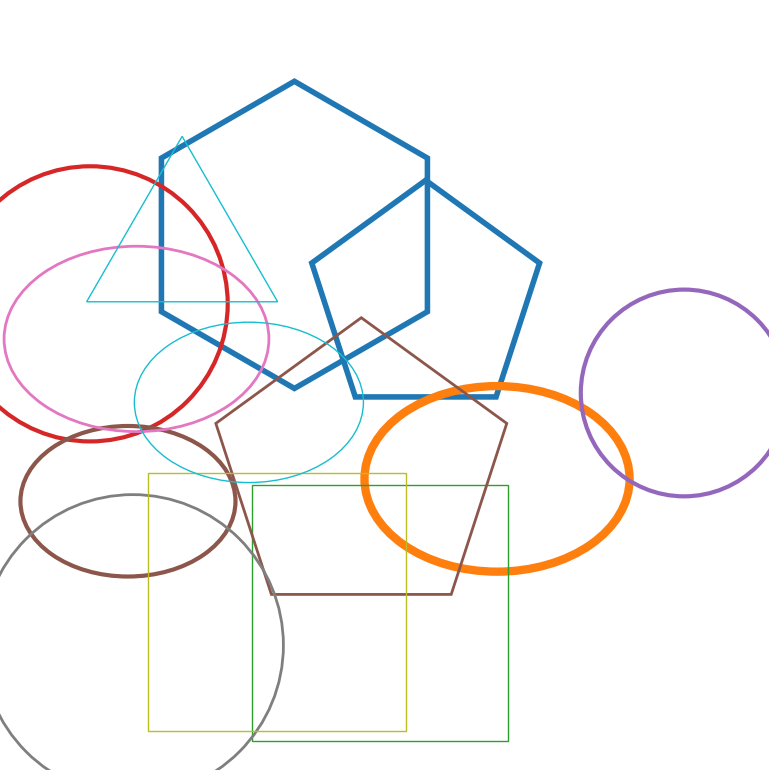[{"shape": "pentagon", "thickness": 2, "radius": 0.78, "center": [0.553, 0.61]}, {"shape": "hexagon", "thickness": 2, "radius": 1.0, "center": [0.382, 0.695]}, {"shape": "oval", "thickness": 3, "radius": 0.86, "center": [0.646, 0.378]}, {"shape": "square", "thickness": 0.5, "radius": 0.83, "center": [0.494, 0.204]}, {"shape": "circle", "thickness": 1.5, "radius": 0.89, "center": [0.117, 0.605]}, {"shape": "circle", "thickness": 1.5, "radius": 0.67, "center": [0.889, 0.49]}, {"shape": "oval", "thickness": 1.5, "radius": 0.7, "center": [0.166, 0.349]}, {"shape": "pentagon", "thickness": 1, "radius": 0.99, "center": [0.469, 0.389]}, {"shape": "oval", "thickness": 1, "radius": 0.86, "center": [0.177, 0.56]}, {"shape": "circle", "thickness": 1, "radius": 0.98, "center": [0.172, 0.162]}, {"shape": "square", "thickness": 0.5, "radius": 0.84, "center": [0.36, 0.218]}, {"shape": "triangle", "thickness": 0.5, "radius": 0.72, "center": [0.237, 0.68]}, {"shape": "oval", "thickness": 0.5, "radius": 0.74, "center": [0.323, 0.477]}]